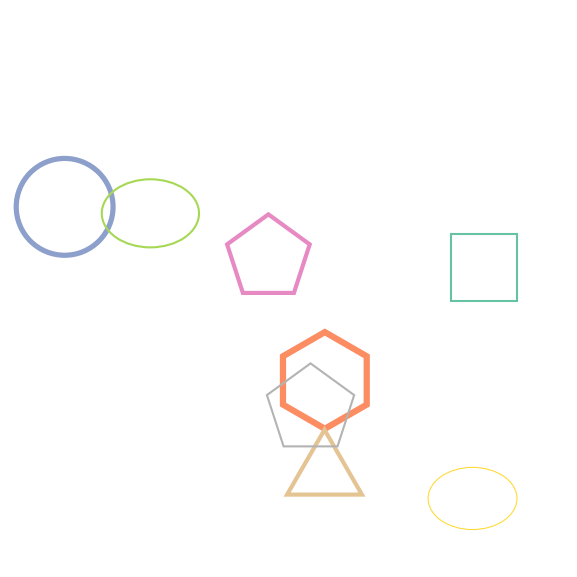[{"shape": "square", "thickness": 1, "radius": 0.29, "center": [0.838, 0.536]}, {"shape": "hexagon", "thickness": 3, "radius": 0.42, "center": [0.563, 0.34]}, {"shape": "circle", "thickness": 2.5, "radius": 0.42, "center": [0.112, 0.641]}, {"shape": "pentagon", "thickness": 2, "radius": 0.38, "center": [0.465, 0.553]}, {"shape": "oval", "thickness": 1, "radius": 0.42, "center": [0.26, 0.63]}, {"shape": "oval", "thickness": 0.5, "radius": 0.38, "center": [0.818, 0.136]}, {"shape": "triangle", "thickness": 2, "radius": 0.37, "center": [0.562, 0.18]}, {"shape": "pentagon", "thickness": 1, "radius": 0.4, "center": [0.538, 0.29]}]